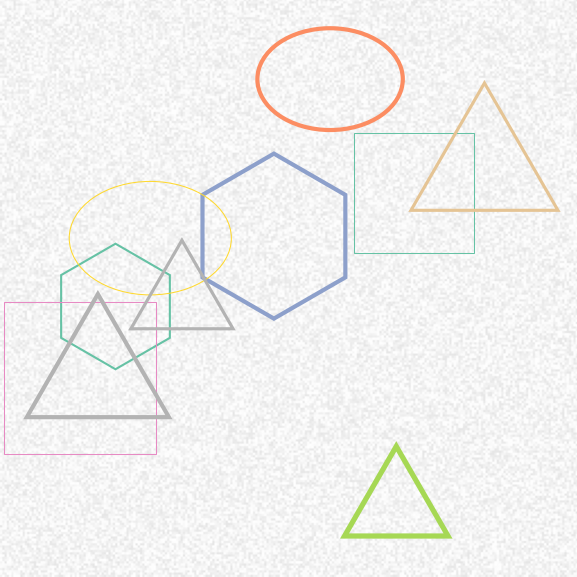[{"shape": "hexagon", "thickness": 1, "radius": 0.54, "center": [0.2, 0.468]}, {"shape": "square", "thickness": 0.5, "radius": 0.52, "center": [0.716, 0.665]}, {"shape": "oval", "thickness": 2, "radius": 0.63, "center": [0.572, 0.862]}, {"shape": "hexagon", "thickness": 2, "radius": 0.71, "center": [0.474, 0.59]}, {"shape": "square", "thickness": 0.5, "radius": 0.66, "center": [0.138, 0.344]}, {"shape": "triangle", "thickness": 2.5, "radius": 0.52, "center": [0.686, 0.123]}, {"shape": "oval", "thickness": 0.5, "radius": 0.7, "center": [0.26, 0.587]}, {"shape": "triangle", "thickness": 1.5, "radius": 0.73, "center": [0.839, 0.708]}, {"shape": "triangle", "thickness": 2, "radius": 0.71, "center": [0.169, 0.348]}, {"shape": "triangle", "thickness": 1.5, "radius": 0.51, "center": [0.315, 0.481]}]